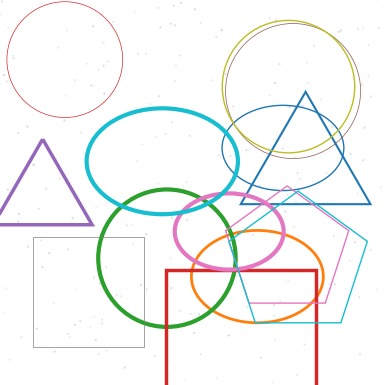[{"shape": "oval", "thickness": 1, "radius": 0.79, "center": [0.735, 0.616]}, {"shape": "triangle", "thickness": 1.5, "radius": 0.97, "center": [0.794, 0.567]}, {"shape": "oval", "thickness": 2, "radius": 0.86, "center": [0.668, 0.282]}, {"shape": "circle", "thickness": 3, "radius": 0.89, "center": [0.434, 0.329]}, {"shape": "square", "thickness": 2.5, "radius": 0.97, "center": [0.625, 0.103]}, {"shape": "circle", "thickness": 0.5, "radius": 0.75, "center": [0.168, 0.845]}, {"shape": "triangle", "thickness": 2.5, "radius": 0.74, "center": [0.111, 0.49]}, {"shape": "circle", "thickness": 0.5, "radius": 0.88, "center": [0.761, 0.764]}, {"shape": "pentagon", "thickness": 1, "radius": 0.84, "center": [0.746, 0.349]}, {"shape": "oval", "thickness": 3, "radius": 0.71, "center": [0.595, 0.399]}, {"shape": "square", "thickness": 0.5, "radius": 0.72, "center": [0.23, 0.242]}, {"shape": "circle", "thickness": 1, "radius": 0.86, "center": [0.749, 0.775]}, {"shape": "pentagon", "thickness": 1, "radius": 0.95, "center": [0.774, 0.315]}, {"shape": "oval", "thickness": 3, "radius": 0.98, "center": [0.421, 0.581]}]